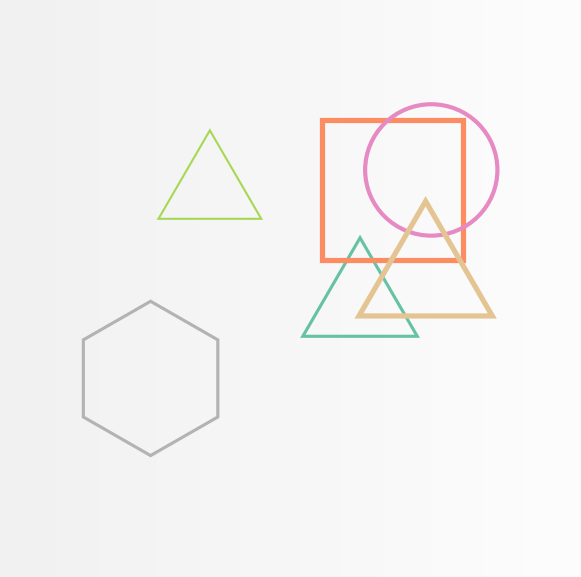[{"shape": "triangle", "thickness": 1.5, "radius": 0.57, "center": [0.619, 0.474]}, {"shape": "square", "thickness": 2.5, "radius": 0.61, "center": [0.676, 0.67]}, {"shape": "circle", "thickness": 2, "radius": 0.57, "center": [0.742, 0.705]}, {"shape": "triangle", "thickness": 1, "radius": 0.51, "center": [0.361, 0.671]}, {"shape": "triangle", "thickness": 2.5, "radius": 0.66, "center": [0.732, 0.518]}, {"shape": "hexagon", "thickness": 1.5, "radius": 0.67, "center": [0.259, 0.344]}]